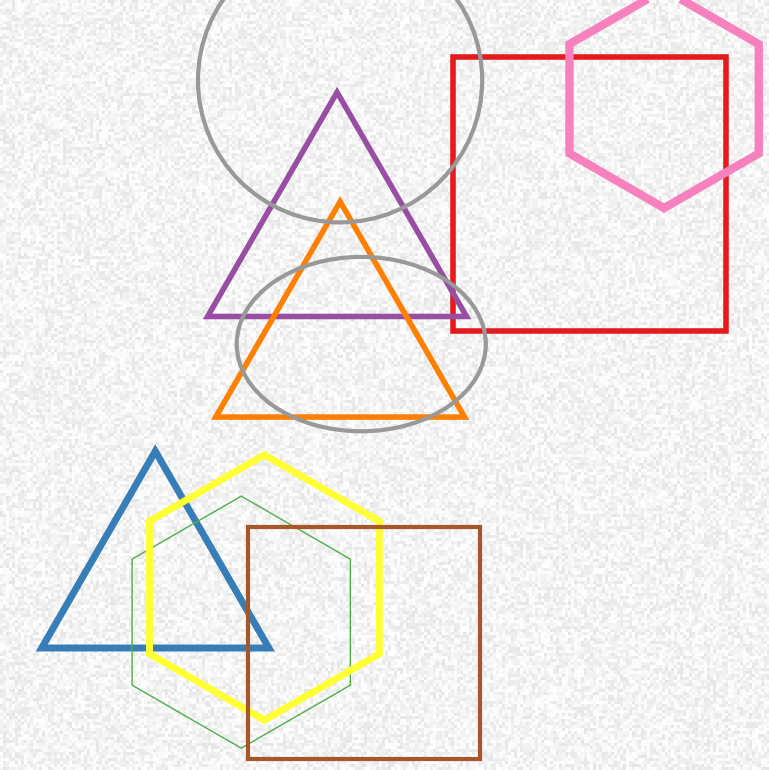[{"shape": "square", "thickness": 2, "radius": 0.89, "center": [0.765, 0.748]}, {"shape": "triangle", "thickness": 2.5, "radius": 0.85, "center": [0.202, 0.244]}, {"shape": "hexagon", "thickness": 0.5, "radius": 0.82, "center": [0.313, 0.192]}, {"shape": "triangle", "thickness": 2, "radius": 0.97, "center": [0.438, 0.686]}, {"shape": "triangle", "thickness": 2, "radius": 0.93, "center": [0.442, 0.552]}, {"shape": "hexagon", "thickness": 2.5, "radius": 0.86, "center": [0.343, 0.237]}, {"shape": "square", "thickness": 1.5, "radius": 0.75, "center": [0.473, 0.165]}, {"shape": "hexagon", "thickness": 3, "radius": 0.71, "center": [0.862, 0.872]}, {"shape": "oval", "thickness": 1.5, "radius": 0.81, "center": [0.469, 0.553]}, {"shape": "circle", "thickness": 1.5, "radius": 0.92, "center": [0.442, 0.896]}]